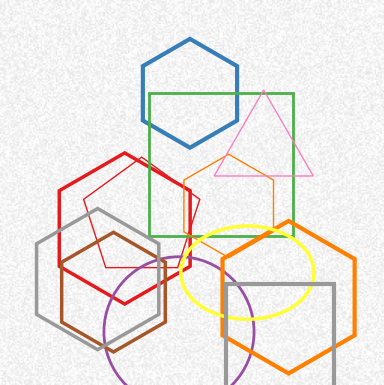[{"shape": "pentagon", "thickness": 1, "radius": 0.79, "center": [0.368, 0.433]}, {"shape": "hexagon", "thickness": 2.5, "radius": 0.98, "center": [0.324, 0.407]}, {"shape": "hexagon", "thickness": 3, "radius": 0.71, "center": [0.493, 0.758]}, {"shape": "square", "thickness": 2, "radius": 0.93, "center": [0.574, 0.573]}, {"shape": "circle", "thickness": 2, "radius": 0.97, "center": [0.465, 0.138]}, {"shape": "hexagon", "thickness": 3, "radius": 0.99, "center": [0.75, 0.228]}, {"shape": "hexagon", "thickness": 1, "radius": 0.67, "center": [0.594, 0.465]}, {"shape": "oval", "thickness": 2.5, "radius": 0.87, "center": [0.643, 0.292]}, {"shape": "hexagon", "thickness": 2.5, "radius": 0.78, "center": [0.295, 0.241]}, {"shape": "triangle", "thickness": 1, "radius": 0.74, "center": [0.685, 0.617]}, {"shape": "square", "thickness": 3, "radius": 0.7, "center": [0.728, 0.122]}, {"shape": "hexagon", "thickness": 2.5, "radius": 0.92, "center": [0.254, 0.275]}]